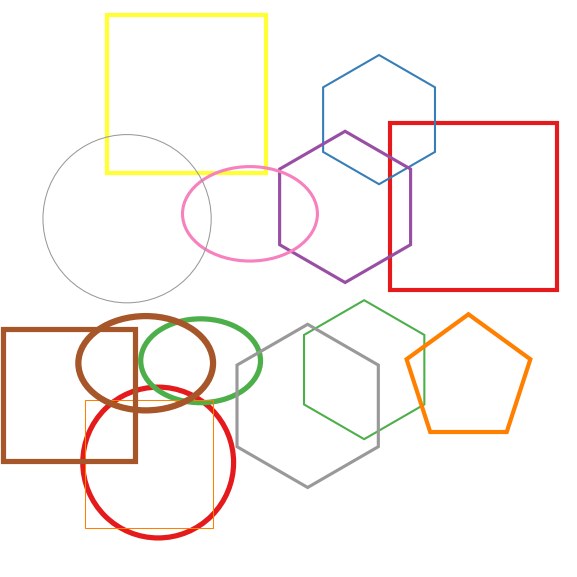[{"shape": "square", "thickness": 2, "radius": 0.73, "center": [0.82, 0.642]}, {"shape": "circle", "thickness": 2.5, "radius": 0.65, "center": [0.274, 0.198]}, {"shape": "hexagon", "thickness": 1, "radius": 0.56, "center": [0.656, 0.792]}, {"shape": "hexagon", "thickness": 1, "radius": 0.6, "center": [0.631, 0.359]}, {"shape": "oval", "thickness": 2.5, "radius": 0.52, "center": [0.347, 0.374]}, {"shape": "hexagon", "thickness": 1.5, "radius": 0.65, "center": [0.598, 0.641]}, {"shape": "pentagon", "thickness": 2, "radius": 0.56, "center": [0.811, 0.342]}, {"shape": "square", "thickness": 0.5, "radius": 0.55, "center": [0.259, 0.196]}, {"shape": "square", "thickness": 2, "radius": 0.69, "center": [0.323, 0.836]}, {"shape": "square", "thickness": 2.5, "radius": 0.57, "center": [0.12, 0.315]}, {"shape": "oval", "thickness": 3, "radius": 0.58, "center": [0.252, 0.37]}, {"shape": "oval", "thickness": 1.5, "radius": 0.58, "center": [0.433, 0.629]}, {"shape": "circle", "thickness": 0.5, "radius": 0.73, "center": [0.22, 0.62]}, {"shape": "hexagon", "thickness": 1.5, "radius": 0.71, "center": [0.533, 0.296]}]